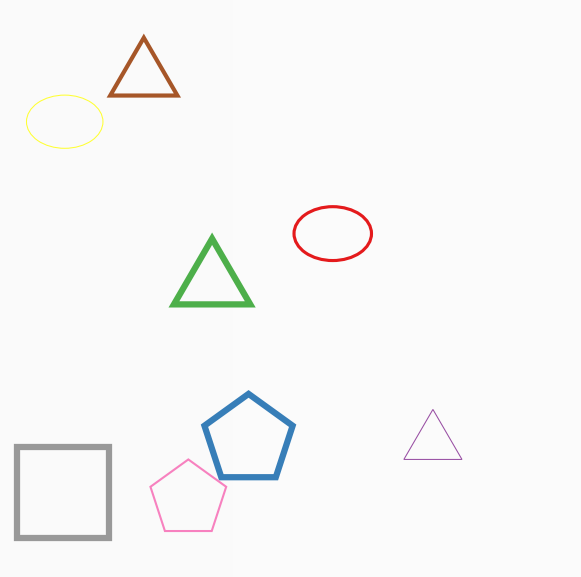[{"shape": "oval", "thickness": 1.5, "radius": 0.33, "center": [0.572, 0.595]}, {"shape": "pentagon", "thickness": 3, "radius": 0.4, "center": [0.428, 0.237]}, {"shape": "triangle", "thickness": 3, "radius": 0.38, "center": [0.365, 0.51]}, {"shape": "triangle", "thickness": 0.5, "radius": 0.29, "center": [0.745, 0.232]}, {"shape": "oval", "thickness": 0.5, "radius": 0.33, "center": [0.111, 0.788]}, {"shape": "triangle", "thickness": 2, "radius": 0.33, "center": [0.247, 0.867]}, {"shape": "pentagon", "thickness": 1, "radius": 0.34, "center": [0.324, 0.135]}, {"shape": "square", "thickness": 3, "radius": 0.39, "center": [0.108, 0.146]}]